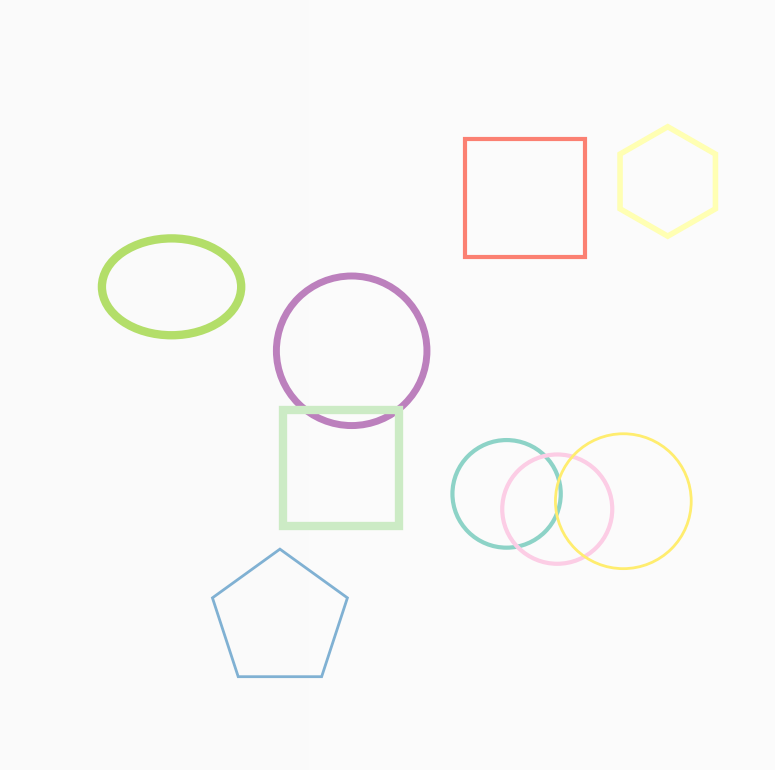[{"shape": "circle", "thickness": 1.5, "radius": 0.35, "center": [0.654, 0.359]}, {"shape": "hexagon", "thickness": 2, "radius": 0.36, "center": [0.862, 0.764]}, {"shape": "square", "thickness": 1.5, "radius": 0.38, "center": [0.677, 0.743]}, {"shape": "pentagon", "thickness": 1, "radius": 0.46, "center": [0.361, 0.195]}, {"shape": "oval", "thickness": 3, "radius": 0.45, "center": [0.221, 0.628]}, {"shape": "circle", "thickness": 1.5, "radius": 0.35, "center": [0.719, 0.339]}, {"shape": "circle", "thickness": 2.5, "radius": 0.49, "center": [0.454, 0.544]}, {"shape": "square", "thickness": 3, "radius": 0.38, "center": [0.44, 0.392]}, {"shape": "circle", "thickness": 1, "radius": 0.44, "center": [0.804, 0.349]}]